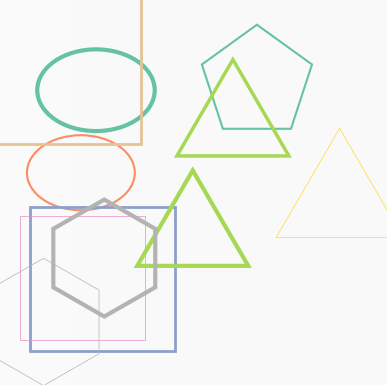[{"shape": "pentagon", "thickness": 1.5, "radius": 0.75, "center": [0.663, 0.786]}, {"shape": "oval", "thickness": 3, "radius": 0.76, "center": [0.248, 0.766]}, {"shape": "oval", "thickness": 1.5, "radius": 0.7, "center": [0.209, 0.551]}, {"shape": "square", "thickness": 2, "radius": 0.93, "center": [0.265, 0.275]}, {"shape": "square", "thickness": 0.5, "radius": 0.8, "center": [0.212, 0.278]}, {"shape": "triangle", "thickness": 2.5, "radius": 0.83, "center": [0.601, 0.678]}, {"shape": "triangle", "thickness": 3, "radius": 0.83, "center": [0.497, 0.392]}, {"shape": "triangle", "thickness": 0.5, "radius": 0.95, "center": [0.876, 0.478]}, {"shape": "square", "thickness": 2, "radius": 0.94, "center": [0.175, 0.814]}, {"shape": "hexagon", "thickness": 3, "radius": 0.76, "center": [0.269, 0.33]}, {"shape": "hexagon", "thickness": 0.5, "radius": 0.83, "center": [0.112, 0.164]}]